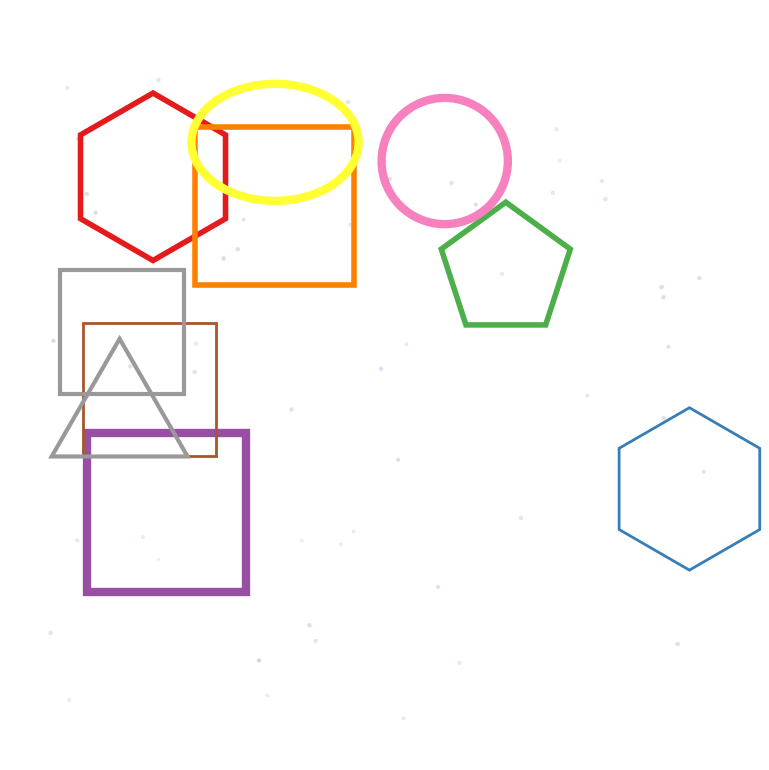[{"shape": "hexagon", "thickness": 2, "radius": 0.54, "center": [0.199, 0.77]}, {"shape": "hexagon", "thickness": 1, "radius": 0.53, "center": [0.895, 0.365]}, {"shape": "pentagon", "thickness": 2, "radius": 0.44, "center": [0.657, 0.649]}, {"shape": "square", "thickness": 3, "radius": 0.52, "center": [0.216, 0.335]}, {"shape": "square", "thickness": 2, "radius": 0.51, "center": [0.357, 0.732]}, {"shape": "oval", "thickness": 3, "radius": 0.54, "center": [0.357, 0.815]}, {"shape": "square", "thickness": 1, "radius": 0.43, "center": [0.194, 0.494]}, {"shape": "circle", "thickness": 3, "radius": 0.41, "center": [0.578, 0.791]}, {"shape": "triangle", "thickness": 1.5, "radius": 0.51, "center": [0.155, 0.458]}, {"shape": "square", "thickness": 1.5, "radius": 0.4, "center": [0.159, 0.569]}]